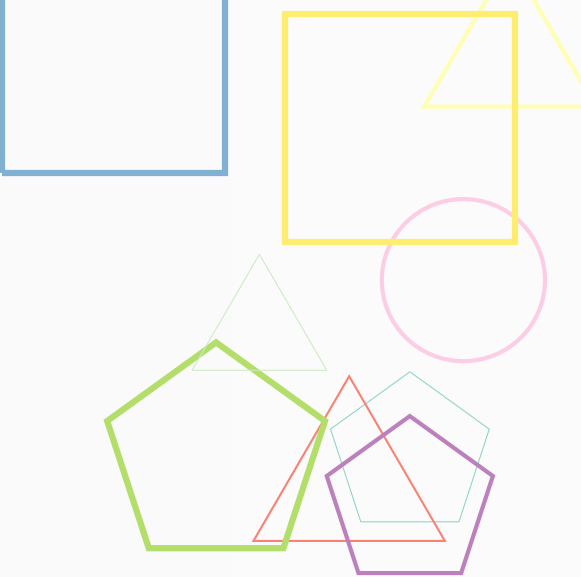[{"shape": "pentagon", "thickness": 0.5, "radius": 0.72, "center": [0.705, 0.212]}, {"shape": "triangle", "thickness": 2, "radius": 0.85, "center": [0.877, 0.9]}, {"shape": "triangle", "thickness": 1, "radius": 0.95, "center": [0.601, 0.157]}, {"shape": "square", "thickness": 3, "radius": 0.96, "center": [0.195, 0.891]}, {"shape": "pentagon", "thickness": 3, "radius": 0.98, "center": [0.372, 0.209]}, {"shape": "circle", "thickness": 2, "radius": 0.7, "center": [0.797, 0.514]}, {"shape": "pentagon", "thickness": 2, "radius": 0.75, "center": [0.705, 0.128]}, {"shape": "triangle", "thickness": 0.5, "radius": 0.67, "center": [0.446, 0.425]}, {"shape": "square", "thickness": 3, "radius": 0.99, "center": [0.688, 0.777]}]